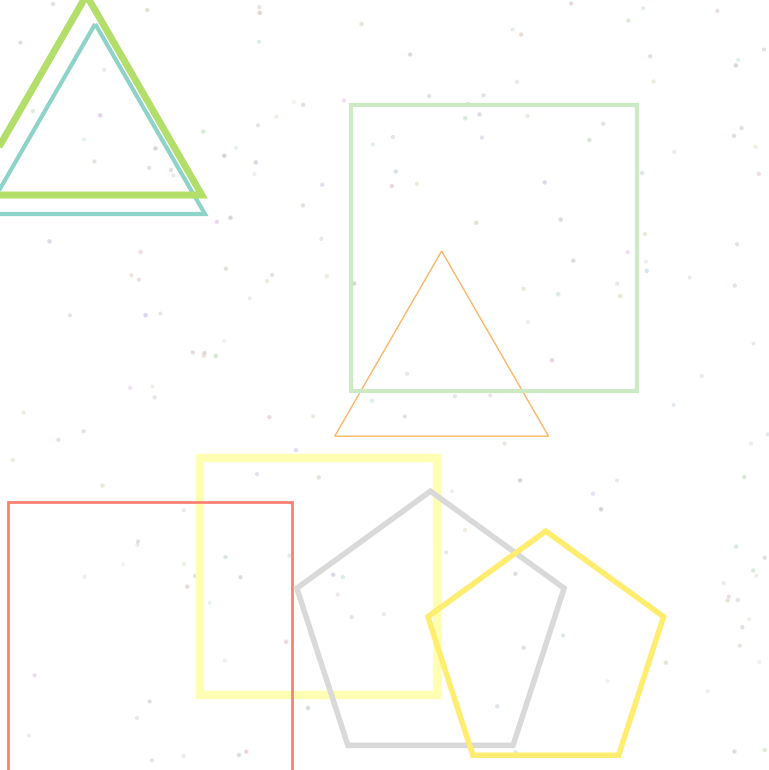[{"shape": "triangle", "thickness": 1.5, "radius": 0.82, "center": [0.124, 0.804]}, {"shape": "square", "thickness": 3, "radius": 0.77, "center": [0.414, 0.251]}, {"shape": "square", "thickness": 1, "radius": 0.92, "center": [0.195, 0.163]}, {"shape": "triangle", "thickness": 0.5, "radius": 0.8, "center": [0.574, 0.514]}, {"shape": "triangle", "thickness": 2.5, "radius": 0.86, "center": [0.112, 0.833]}, {"shape": "pentagon", "thickness": 2, "radius": 0.91, "center": [0.559, 0.18]}, {"shape": "square", "thickness": 1.5, "radius": 0.93, "center": [0.641, 0.678]}, {"shape": "pentagon", "thickness": 2, "radius": 0.8, "center": [0.709, 0.149]}]